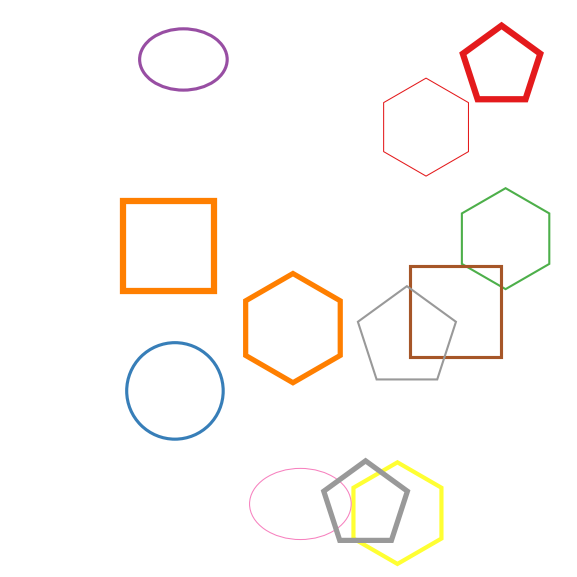[{"shape": "pentagon", "thickness": 3, "radius": 0.35, "center": [0.869, 0.884]}, {"shape": "hexagon", "thickness": 0.5, "radius": 0.42, "center": [0.738, 0.779]}, {"shape": "circle", "thickness": 1.5, "radius": 0.42, "center": [0.303, 0.322]}, {"shape": "hexagon", "thickness": 1, "radius": 0.44, "center": [0.875, 0.586]}, {"shape": "oval", "thickness": 1.5, "radius": 0.38, "center": [0.318, 0.896]}, {"shape": "square", "thickness": 3, "radius": 0.39, "center": [0.292, 0.573]}, {"shape": "hexagon", "thickness": 2.5, "radius": 0.47, "center": [0.507, 0.431]}, {"shape": "hexagon", "thickness": 2, "radius": 0.44, "center": [0.688, 0.111]}, {"shape": "square", "thickness": 1.5, "radius": 0.39, "center": [0.788, 0.46]}, {"shape": "oval", "thickness": 0.5, "radius": 0.44, "center": [0.52, 0.126]}, {"shape": "pentagon", "thickness": 1, "radius": 0.45, "center": [0.705, 0.414]}, {"shape": "pentagon", "thickness": 2.5, "radius": 0.38, "center": [0.633, 0.125]}]